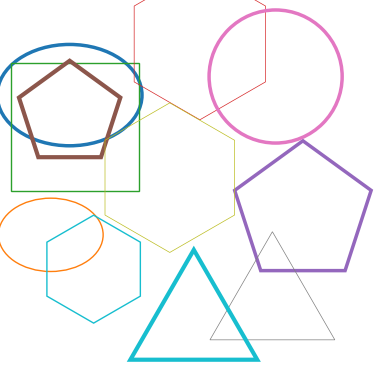[{"shape": "oval", "thickness": 2.5, "radius": 0.94, "center": [0.181, 0.753]}, {"shape": "oval", "thickness": 1, "radius": 0.68, "center": [0.132, 0.39]}, {"shape": "square", "thickness": 1, "radius": 0.83, "center": [0.195, 0.671]}, {"shape": "hexagon", "thickness": 0.5, "radius": 0.98, "center": [0.519, 0.886]}, {"shape": "pentagon", "thickness": 2.5, "radius": 0.93, "center": [0.787, 0.448]}, {"shape": "pentagon", "thickness": 3, "radius": 0.69, "center": [0.181, 0.704]}, {"shape": "circle", "thickness": 2.5, "radius": 0.86, "center": [0.716, 0.801]}, {"shape": "triangle", "thickness": 0.5, "radius": 0.94, "center": [0.708, 0.211]}, {"shape": "hexagon", "thickness": 0.5, "radius": 0.97, "center": [0.441, 0.539]}, {"shape": "hexagon", "thickness": 1, "radius": 0.7, "center": [0.243, 0.301]}, {"shape": "triangle", "thickness": 3, "radius": 0.95, "center": [0.503, 0.161]}]